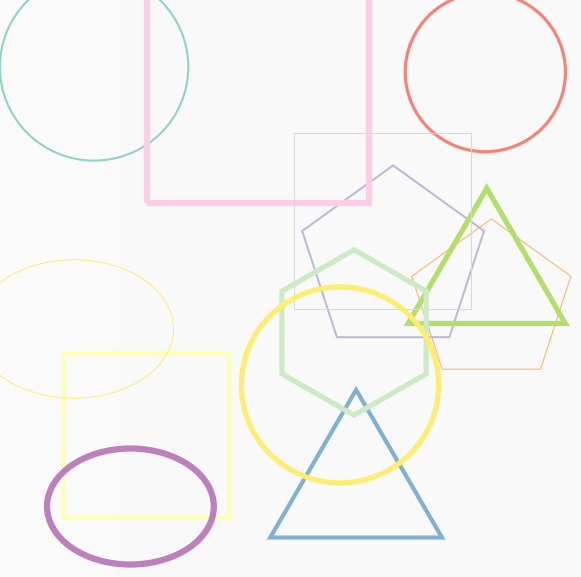[{"shape": "circle", "thickness": 1, "radius": 0.81, "center": [0.162, 0.883]}, {"shape": "square", "thickness": 2, "radius": 0.71, "center": [0.251, 0.245]}, {"shape": "pentagon", "thickness": 1, "radius": 0.82, "center": [0.676, 0.548]}, {"shape": "circle", "thickness": 1.5, "radius": 0.69, "center": [0.835, 0.874]}, {"shape": "triangle", "thickness": 2, "radius": 0.85, "center": [0.613, 0.154]}, {"shape": "pentagon", "thickness": 0.5, "radius": 0.72, "center": [0.845, 0.476]}, {"shape": "triangle", "thickness": 2.5, "radius": 0.78, "center": [0.837, 0.517]}, {"shape": "square", "thickness": 3, "radius": 0.96, "center": [0.444, 0.838]}, {"shape": "square", "thickness": 0.5, "radius": 0.76, "center": [0.657, 0.617]}, {"shape": "oval", "thickness": 3, "radius": 0.72, "center": [0.224, 0.122]}, {"shape": "hexagon", "thickness": 2.5, "radius": 0.72, "center": [0.609, 0.423]}, {"shape": "oval", "thickness": 0.5, "radius": 0.86, "center": [0.127, 0.43]}, {"shape": "circle", "thickness": 2.5, "radius": 0.85, "center": [0.585, 0.333]}]